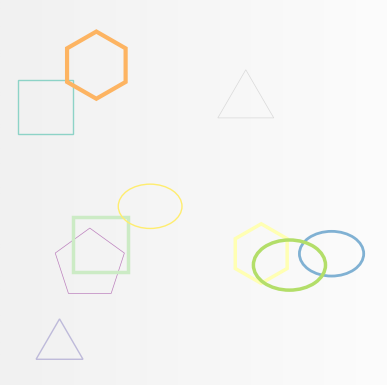[{"shape": "square", "thickness": 1, "radius": 0.35, "center": [0.117, 0.722]}, {"shape": "hexagon", "thickness": 2.5, "radius": 0.39, "center": [0.674, 0.341]}, {"shape": "triangle", "thickness": 1, "radius": 0.35, "center": [0.154, 0.102]}, {"shape": "oval", "thickness": 2, "radius": 0.41, "center": [0.856, 0.341]}, {"shape": "hexagon", "thickness": 3, "radius": 0.44, "center": [0.249, 0.831]}, {"shape": "oval", "thickness": 2.5, "radius": 0.47, "center": [0.747, 0.312]}, {"shape": "triangle", "thickness": 0.5, "radius": 0.42, "center": [0.634, 0.735]}, {"shape": "pentagon", "thickness": 0.5, "radius": 0.47, "center": [0.232, 0.314]}, {"shape": "square", "thickness": 2.5, "radius": 0.36, "center": [0.258, 0.366]}, {"shape": "oval", "thickness": 1, "radius": 0.41, "center": [0.387, 0.464]}]